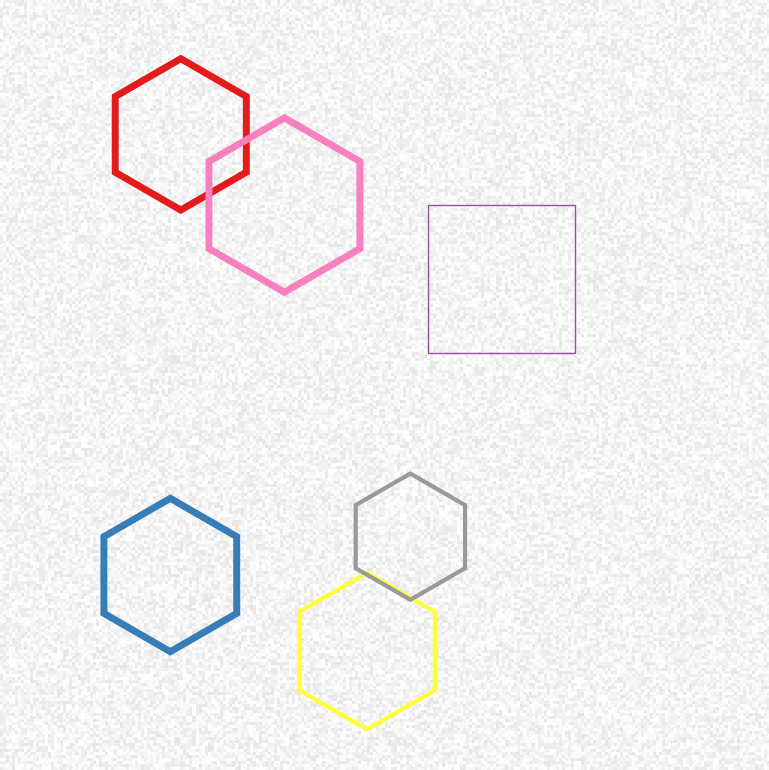[{"shape": "hexagon", "thickness": 2.5, "radius": 0.49, "center": [0.235, 0.825]}, {"shape": "hexagon", "thickness": 2.5, "radius": 0.5, "center": [0.221, 0.253]}, {"shape": "square", "thickness": 0.5, "radius": 0.48, "center": [0.651, 0.637]}, {"shape": "hexagon", "thickness": 1.5, "radius": 0.51, "center": [0.477, 0.154]}, {"shape": "hexagon", "thickness": 2.5, "radius": 0.57, "center": [0.369, 0.734]}, {"shape": "hexagon", "thickness": 1.5, "radius": 0.41, "center": [0.533, 0.303]}]